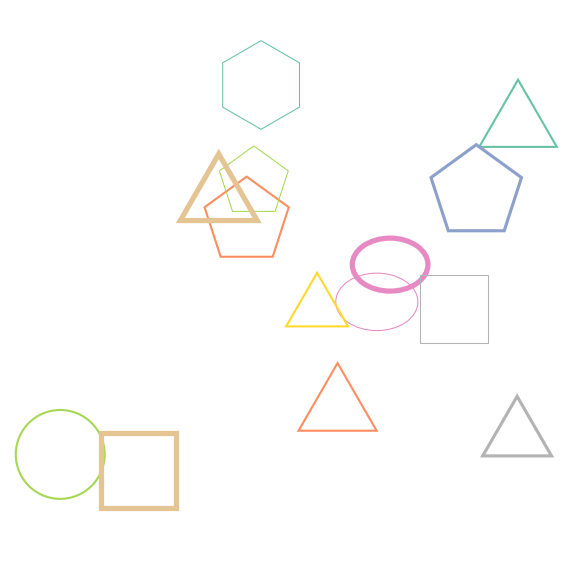[{"shape": "hexagon", "thickness": 0.5, "radius": 0.38, "center": [0.452, 0.852]}, {"shape": "triangle", "thickness": 1, "radius": 0.39, "center": [0.897, 0.784]}, {"shape": "pentagon", "thickness": 1, "radius": 0.38, "center": [0.427, 0.617]}, {"shape": "triangle", "thickness": 1, "radius": 0.39, "center": [0.585, 0.292]}, {"shape": "pentagon", "thickness": 1.5, "radius": 0.41, "center": [0.825, 0.666]}, {"shape": "oval", "thickness": 2.5, "radius": 0.33, "center": [0.675, 0.541]}, {"shape": "oval", "thickness": 0.5, "radius": 0.36, "center": [0.653, 0.476]}, {"shape": "pentagon", "thickness": 0.5, "radius": 0.31, "center": [0.439, 0.684]}, {"shape": "circle", "thickness": 1, "radius": 0.38, "center": [0.104, 0.212]}, {"shape": "triangle", "thickness": 1, "radius": 0.31, "center": [0.549, 0.465]}, {"shape": "square", "thickness": 2.5, "radius": 0.33, "center": [0.24, 0.184]}, {"shape": "triangle", "thickness": 2.5, "radius": 0.38, "center": [0.379, 0.656]}, {"shape": "triangle", "thickness": 1.5, "radius": 0.34, "center": [0.895, 0.244]}, {"shape": "square", "thickness": 0.5, "radius": 0.3, "center": [0.786, 0.464]}]